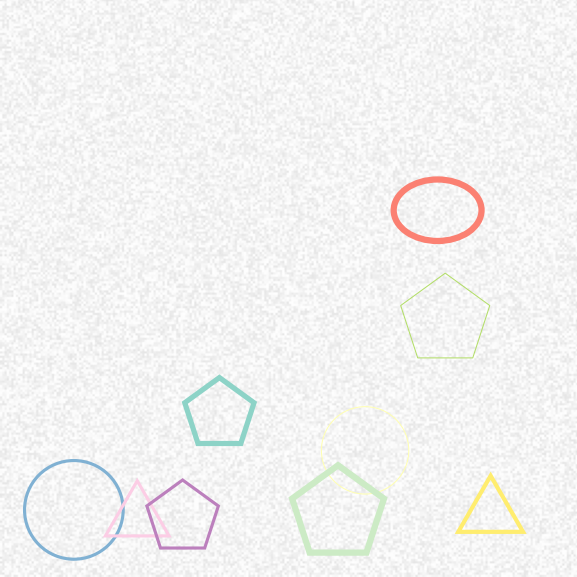[{"shape": "pentagon", "thickness": 2.5, "radius": 0.32, "center": [0.38, 0.282]}, {"shape": "circle", "thickness": 0.5, "radius": 0.38, "center": [0.632, 0.219]}, {"shape": "oval", "thickness": 3, "radius": 0.38, "center": [0.758, 0.635]}, {"shape": "circle", "thickness": 1.5, "radius": 0.43, "center": [0.128, 0.116]}, {"shape": "pentagon", "thickness": 0.5, "radius": 0.41, "center": [0.771, 0.445]}, {"shape": "triangle", "thickness": 1.5, "radius": 0.32, "center": [0.238, 0.103]}, {"shape": "pentagon", "thickness": 1.5, "radius": 0.33, "center": [0.316, 0.103]}, {"shape": "pentagon", "thickness": 3, "radius": 0.42, "center": [0.585, 0.11]}, {"shape": "triangle", "thickness": 2, "radius": 0.32, "center": [0.85, 0.111]}]